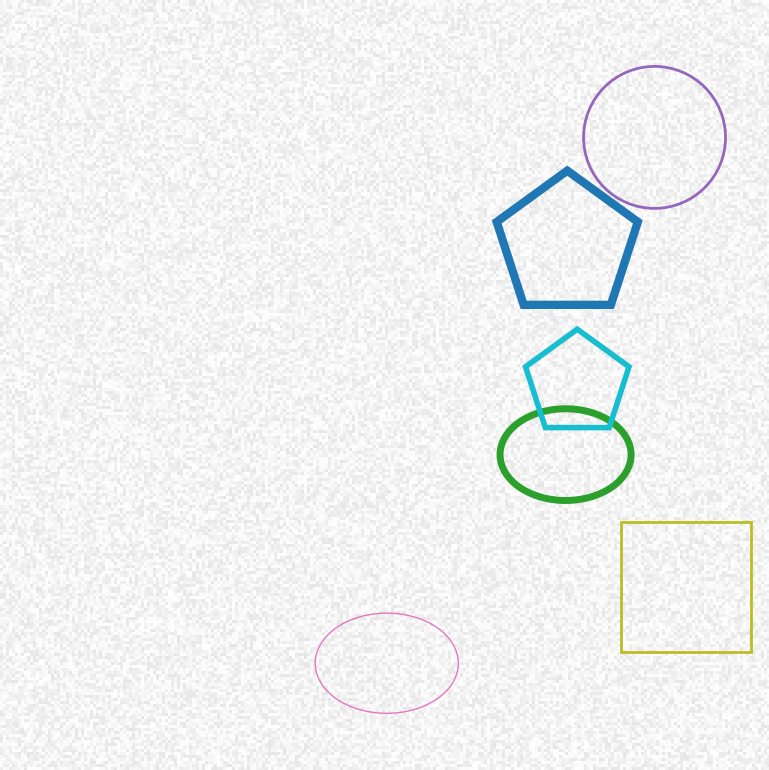[{"shape": "pentagon", "thickness": 3, "radius": 0.48, "center": [0.737, 0.682]}, {"shape": "oval", "thickness": 2.5, "radius": 0.43, "center": [0.735, 0.41]}, {"shape": "circle", "thickness": 1, "radius": 0.46, "center": [0.85, 0.822]}, {"shape": "oval", "thickness": 0.5, "radius": 0.46, "center": [0.502, 0.139]}, {"shape": "square", "thickness": 1, "radius": 0.42, "center": [0.891, 0.238]}, {"shape": "pentagon", "thickness": 2, "radius": 0.35, "center": [0.75, 0.502]}]